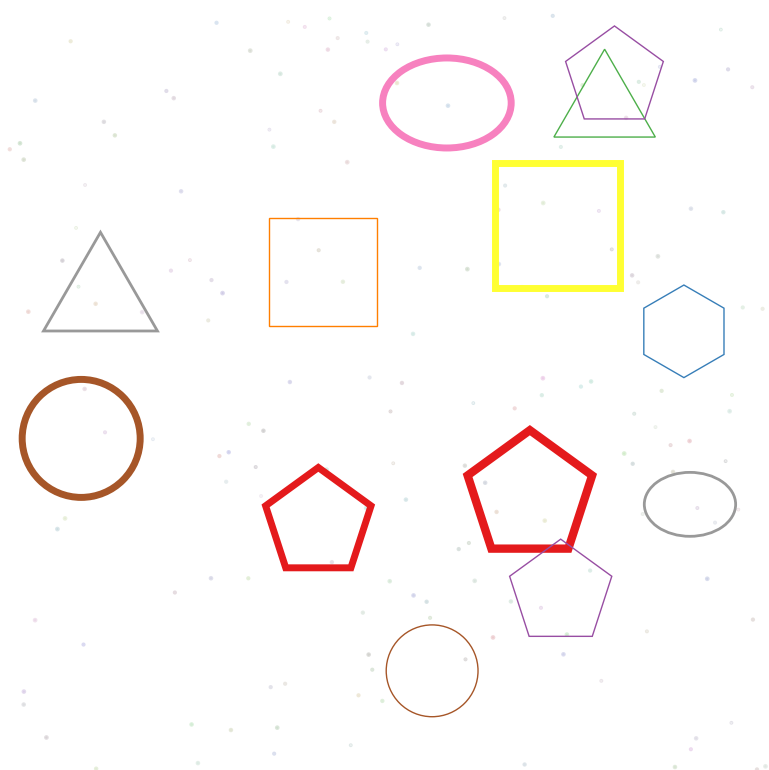[{"shape": "pentagon", "thickness": 3, "radius": 0.43, "center": [0.688, 0.356]}, {"shape": "pentagon", "thickness": 2.5, "radius": 0.36, "center": [0.413, 0.321]}, {"shape": "hexagon", "thickness": 0.5, "radius": 0.3, "center": [0.888, 0.57]}, {"shape": "triangle", "thickness": 0.5, "radius": 0.38, "center": [0.785, 0.86]}, {"shape": "pentagon", "thickness": 0.5, "radius": 0.33, "center": [0.798, 0.9]}, {"shape": "pentagon", "thickness": 0.5, "radius": 0.35, "center": [0.728, 0.23]}, {"shape": "square", "thickness": 0.5, "radius": 0.35, "center": [0.42, 0.647]}, {"shape": "square", "thickness": 2.5, "radius": 0.4, "center": [0.724, 0.707]}, {"shape": "circle", "thickness": 2.5, "radius": 0.38, "center": [0.105, 0.431]}, {"shape": "circle", "thickness": 0.5, "radius": 0.3, "center": [0.561, 0.129]}, {"shape": "oval", "thickness": 2.5, "radius": 0.42, "center": [0.58, 0.866]}, {"shape": "oval", "thickness": 1, "radius": 0.3, "center": [0.896, 0.345]}, {"shape": "triangle", "thickness": 1, "radius": 0.43, "center": [0.13, 0.613]}]